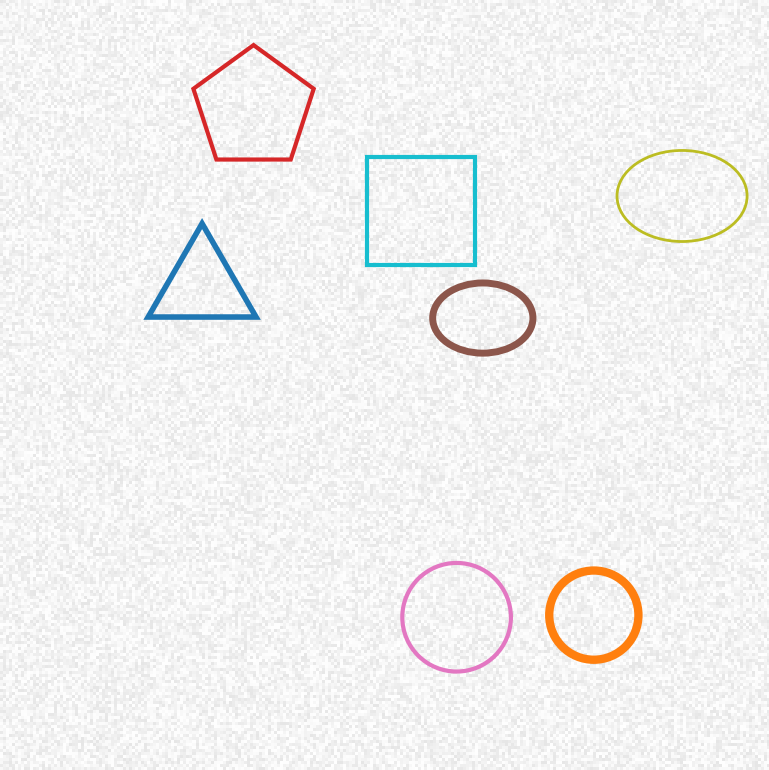[{"shape": "triangle", "thickness": 2, "radius": 0.4, "center": [0.262, 0.629]}, {"shape": "circle", "thickness": 3, "radius": 0.29, "center": [0.771, 0.201]}, {"shape": "pentagon", "thickness": 1.5, "radius": 0.41, "center": [0.329, 0.859]}, {"shape": "oval", "thickness": 2.5, "radius": 0.33, "center": [0.627, 0.587]}, {"shape": "circle", "thickness": 1.5, "radius": 0.35, "center": [0.593, 0.198]}, {"shape": "oval", "thickness": 1, "radius": 0.42, "center": [0.886, 0.745]}, {"shape": "square", "thickness": 1.5, "radius": 0.35, "center": [0.546, 0.726]}]